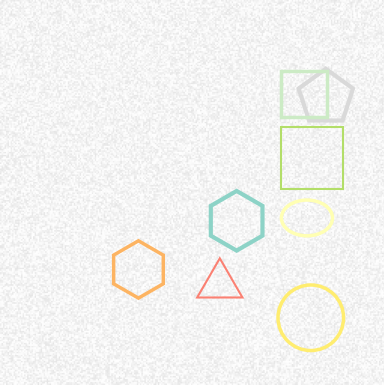[{"shape": "hexagon", "thickness": 3, "radius": 0.39, "center": [0.615, 0.427]}, {"shape": "oval", "thickness": 2.5, "radius": 0.33, "center": [0.797, 0.434]}, {"shape": "triangle", "thickness": 1.5, "radius": 0.34, "center": [0.571, 0.261]}, {"shape": "hexagon", "thickness": 2.5, "radius": 0.37, "center": [0.36, 0.3]}, {"shape": "square", "thickness": 1.5, "radius": 0.4, "center": [0.81, 0.591]}, {"shape": "pentagon", "thickness": 3, "radius": 0.37, "center": [0.846, 0.747]}, {"shape": "square", "thickness": 2.5, "radius": 0.3, "center": [0.79, 0.755]}, {"shape": "circle", "thickness": 2.5, "radius": 0.43, "center": [0.807, 0.175]}]